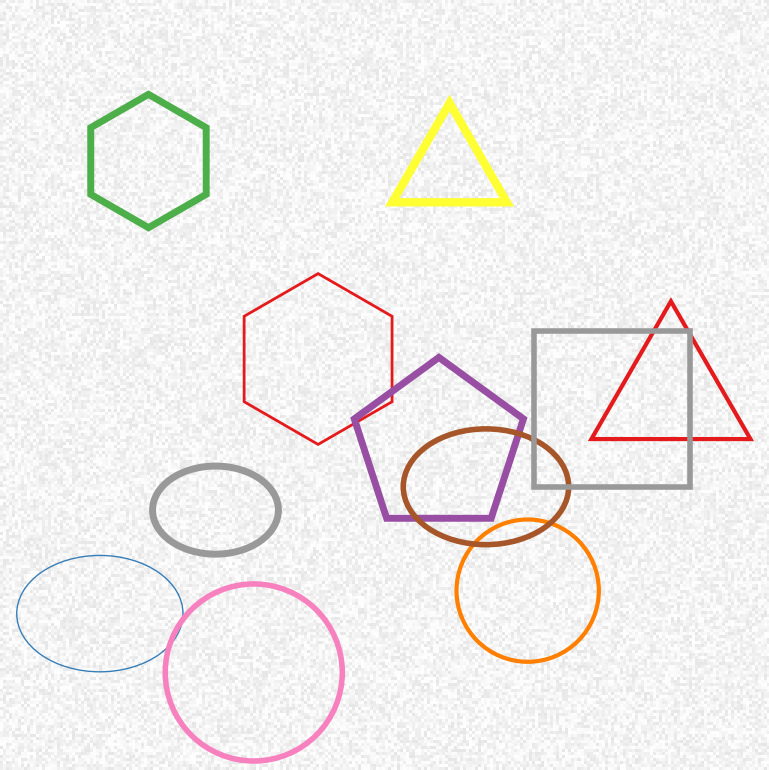[{"shape": "triangle", "thickness": 1.5, "radius": 0.6, "center": [0.871, 0.489]}, {"shape": "hexagon", "thickness": 1, "radius": 0.55, "center": [0.413, 0.534]}, {"shape": "oval", "thickness": 0.5, "radius": 0.54, "center": [0.13, 0.203]}, {"shape": "hexagon", "thickness": 2.5, "radius": 0.43, "center": [0.193, 0.791]}, {"shape": "pentagon", "thickness": 2.5, "radius": 0.58, "center": [0.57, 0.42]}, {"shape": "circle", "thickness": 1.5, "radius": 0.46, "center": [0.685, 0.233]}, {"shape": "triangle", "thickness": 3, "radius": 0.43, "center": [0.584, 0.78]}, {"shape": "oval", "thickness": 2, "radius": 0.54, "center": [0.631, 0.368]}, {"shape": "circle", "thickness": 2, "radius": 0.57, "center": [0.33, 0.127]}, {"shape": "square", "thickness": 2, "radius": 0.51, "center": [0.794, 0.469]}, {"shape": "oval", "thickness": 2.5, "radius": 0.41, "center": [0.28, 0.338]}]